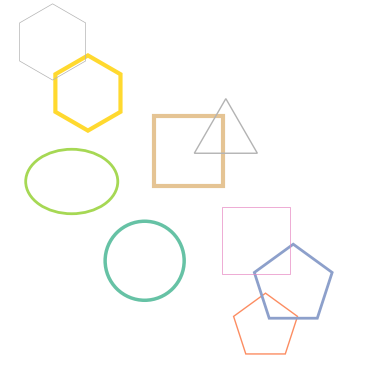[{"shape": "circle", "thickness": 2.5, "radius": 0.51, "center": [0.376, 0.323]}, {"shape": "pentagon", "thickness": 1, "radius": 0.44, "center": [0.69, 0.151]}, {"shape": "pentagon", "thickness": 2, "radius": 0.53, "center": [0.762, 0.259]}, {"shape": "square", "thickness": 0.5, "radius": 0.44, "center": [0.664, 0.376]}, {"shape": "oval", "thickness": 2, "radius": 0.6, "center": [0.186, 0.529]}, {"shape": "hexagon", "thickness": 3, "radius": 0.49, "center": [0.228, 0.758]}, {"shape": "square", "thickness": 3, "radius": 0.45, "center": [0.489, 0.607]}, {"shape": "hexagon", "thickness": 0.5, "radius": 0.49, "center": [0.137, 0.891]}, {"shape": "triangle", "thickness": 1, "radius": 0.47, "center": [0.587, 0.649]}]